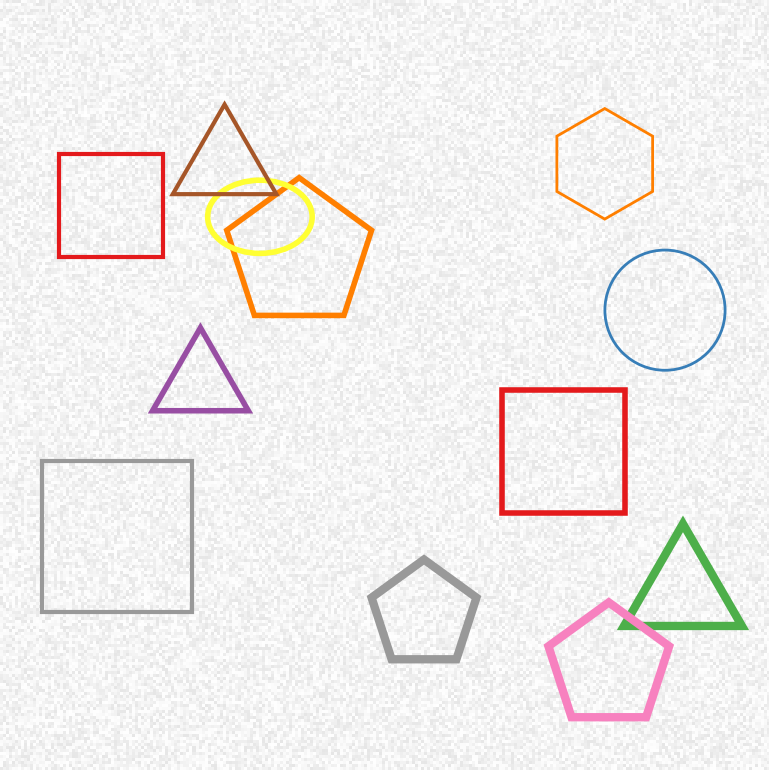[{"shape": "square", "thickness": 2, "radius": 0.4, "center": [0.731, 0.414]}, {"shape": "square", "thickness": 1.5, "radius": 0.34, "center": [0.144, 0.733]}, {"shape": "circle", "thickness": 1, "radius": 0.39, "center": [0.864, 0.597]}, {"shape": "triangle", "thickness": 3, "radius": 0.44, "center": [0.887, 0.231]}, {"shape": "triangle", "thickness": 2, "radius": 0.36, "center": [0.26, 0.502]}, {"shape": "hexagon", "thickness": 1, "radius": 0.36, "center": [0.785, 0.787]}, {"shape": "pentagon", "thickness": 2, "radius": 0.49, "center": [0.389, 0.67]}, {"shape": "oval", "thickness": 2, "radius": 0.34, "center": [0.338, 0.718]}, {"shape": "triangle", "thickness": 1.5, "radius": 0.39, "center": [0.292, 0.787]}, {"shape": "pentagon", "thickness": 3, "radius": 0.41, "center": [0.791, 0.135]}, {"shape": "square", "thickness": 1.5, "radius": 0.49, "center": [0.152, 0.303]}, {"shape": "pentagon", "thickness": 3, "radius": 0.36, "center": [0.551, 0.202]}]